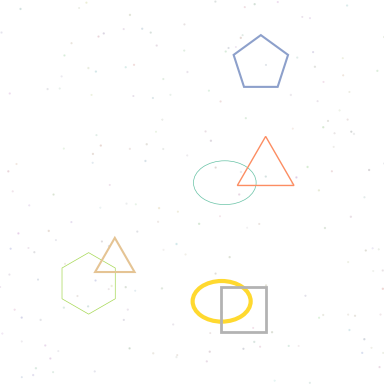[{"shape": "oval", "thickness": 0.5, "radius": 0.41, "center": [0.584, 0.525]}, {"shape": "triangle", "thickness": 1, "radius": 0.42, "center": [0.69, 0.561]}, {"shape": "pentagon", "thickness": 1.5, "radius": 0.37, "center": [0.678, 0.834]}, {"shape": "hexagon", "thickness": 0.5, "radius": 0.4, "center": [0.23, 0.264]}, {"shape": "oval", "thickness": 3, "radius": 0.38, "center": [0.576, 0.217]}, {"shape": "triangle", "thickness": 1.5, "radius": 0.3, "center": [0.298, 0.323]}, {"shape": "square", "thickness": 2, "radius": 0.29, "center": [0.632, 0.197]}]